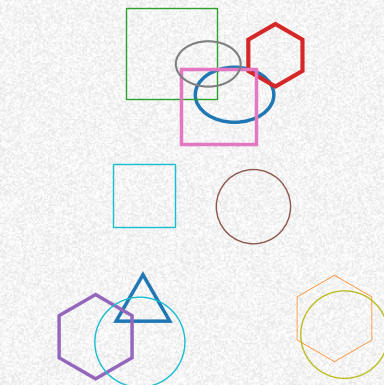[{"shape": "oval", "thickness": 2.5, "radius": 0.51, "center": [0.609, 0.754]}, {"shape": "triangle", "thickness": 2.5, "radius": 0.4, "center": [0.371, 0.206]}, {"shape": "hexagon", "thickness": 0.5, "radius": 0.56, "center": [0.869, 0.173]}, {"shape": "square", "thickness": 1, "radius": 0.59, "center": [0.446, 0.861]}, {"shape": "hexagon", "thickness": 3, "radius": 0.41, "center": [0.715, 0.856]}, {"shape": "hexagon", "thickness": 2.5, "radius": 0.55, "center": [0.248, 0.125]}, {"shape": "circle", "thickness": 1, "radius": 0.48, "center": [0.658, 0.463]}, {"shape": "square", "thickness": 2.5, "radius": 0.49, "center": [0.568, 0.724]}, {"shape": "oval", "thickness": 1.5, "radius": 0.42, "center": [0.541, 0.834]}, {"shape": "circle", "thickness": 1, "radius": 0.57, "center": [0.895, 0.131]}, {"shape": "square", "thickness": 1, "radius": 0.41, "center": [0.374, 0.492]}, {"shape": "circle", "thickness": 1, "radius": 0.58, "center": [0.363, 0.111]}]